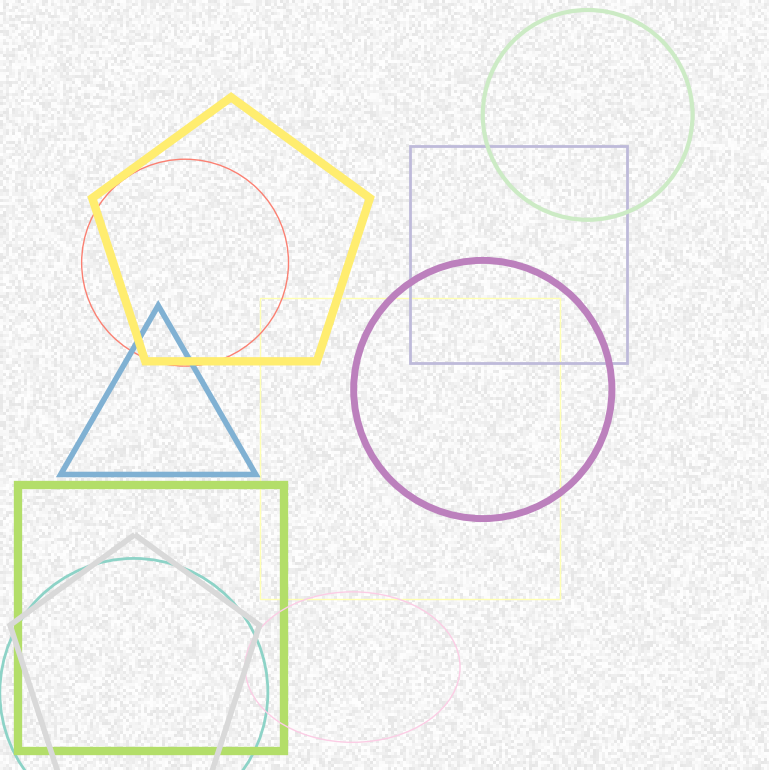[{"shape": "circle", "thickness": 1, "radius": 0.87, "center": [0.174, 0.101]}, {"shape": "square", "thickness": 0.5, "radius": 0.98, "center": [0.532, 0.418]}, {"shape": "square", "thickness": 1, "radius": 0.7, "center": [0.674, 0.67]}, {"shape": "circle", "thickness": 0.5, "radius": 0.67, "center": [0.24, 0.659]}, {"shape": "triangle", "thickness": 2, "radius": 0.73, "center": [0.205, 0.457]}, {"shape": "square", "thickness": 3, "radius": 0.86, "center": [0.196, 0.197]}, {"shape": "oval", "thickness": 0.5, "radius": 0.7, "center": [0.458, 0.134]}, {"shape": "pentagon", "thickness": 2, "radius": 0.85, "center": [0.175, 0.135]}, {"shape": "circle", "thickness": 2.5, "radius": 0.84, "center": [0.627, 0.494]}, {"shape": "circle", "thickness": 1.5, "radius": 0.68, "center": [0.763, 0.851]}, {"shape": "pentagon", "thickness": 3, "radius": 0.95, "center": [0.3, 0.684]}]